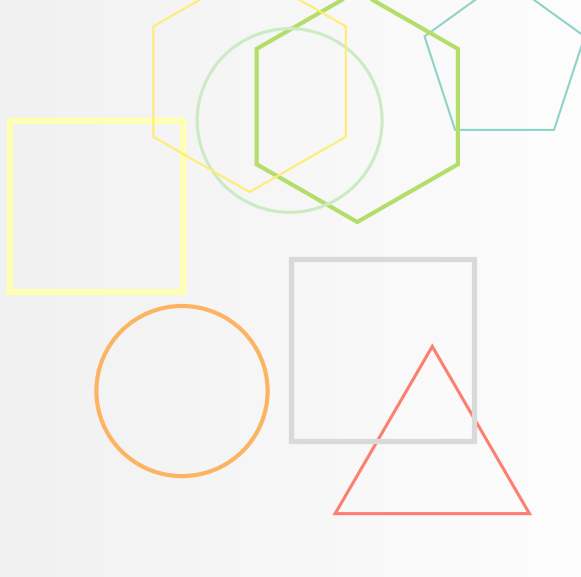[{"shape": "pentagon", "thickness": 1, "radius": 0.72, "center": [0.868, 0.891]}, {"shape": "square", "thickness": 3, "radius": 0.74, "center": [0.166, 0.642]}, {"shape": "triangle", "thickness": 1.5, "radius": 0.97, "center": [0.744, 0.206]}, {"shape": "circle", "thickness": 2, "radius": 0.74, "center": [0.313, 0.322]}, {"shape": "hexagon", "thickness": 2, "radius": 1.0, "center": [0.615, 0.815]}, {"shape": "square", "thickness": 2.5, "radius": 0.79, "center": [0.659, 0.393]}, {"shape": "circle", "thickness": 1.5, "radius": 0.8, "center": [0.498, 0.791]}, {"shape": "hexagon", "thickness": 1, "radius": 0.96, "center": [0.429, 0.858]}]